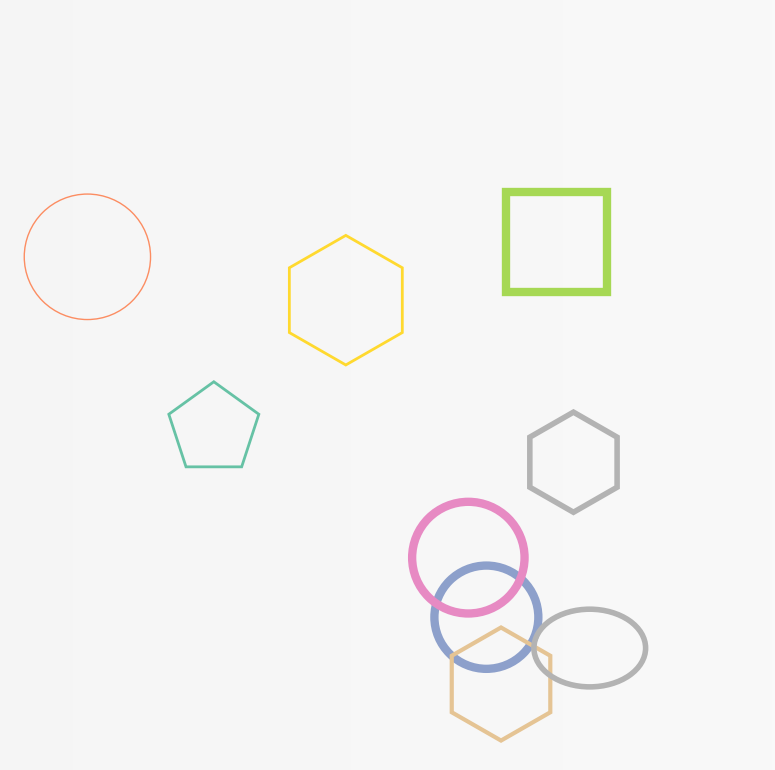[{"shape": "pentagon", "thickness": 1, "radius": 0.31, "center": [0.276, 0.443]}, {"shape": "circle", "thickness": 0.5, "radius": 0.41, "center": [0.113, 0.666]}, {"shape": "circle", "thickness": 3, "radius": 0.34, "center": [0.628, 0.198]}, {"shape": "circle", "thickness": 3, "radius": 0.36, "center": [0.604, 0.276]}, {"shape": "square", "thickness": 3, "radius": 0.33, "center": [0.718, 0.686]}, {"shape": "hexagon", "thickness": 1, "radius": 0.42, "center": [0.446, 0.61]}, {"shape": "hexagon", "thickness": 1.5, "radius": 0.37, "center": [0.646, 0.112]}, {"shape": "hexagon", "thickness": 2, "radius": 0.33, "center": [0.74, 0.4]}, {"shape": "oval", "thickness": 2, "radius": 0.36, "center": [0.761, 0.158]}]